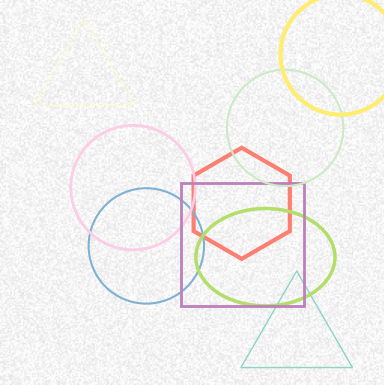[{"shape": "triangle", "thickness": 1, "radius": 0.84, "center": [0.771, 0.129]}, {"shape": "triangle", "thickness": 0.5, "radius": 0.75, "center": [0.219, 0.802]}, {"shape": "hexagon", "thickness": 3, "radius": 0.72, "center": [0.628, 0.472]}, {"shape": "circle", "thickness": 1.5, "radius": 0.75, "center": [0.38, 0.361]}, {"shape": "oval", "thickness": 2.5, "radius": 0.9, "center": [0.689, 0.332]}, {"shape": "circle", "thickness": 2, "radius": 0.81, "center": [0.346, 0.513]}, {"shape": "square", "thickness": 2, "radius": 0.8, "center": [0.631, 0.364]}, {"shape": "circle", "thickness": 1.5, "radius": 0.76, "center": [0.741, 0.668]}, {"shape": "circle", "thickness": 3, "radius": 0.78, "center": [0.885, 0.859]}]